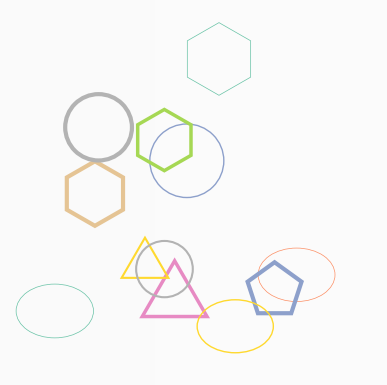[{"shape": "oval", "thickness": 0.5, "radius": 0.5, "center": [0.141, 0.192]}, {"shape": "hexagon", "thickness": 0.5, "radius": 0.47, "center": [0.565, 0.847]}, {"shape": "oval", "thickness": 0.5, "radius": 0.5, "center": [0.765, 0.286]}, {"shape": "pentagon", "thickness": 3, "radius": 0.37, "center": [0.709, 0.246]}, {"shape": "circle", "thickness": 1, "radius": 0.48, "center": [0.482, 0.582]}, {"shape": "triangle", "thickness": 2.5, "radius": 0.48, "center": [0.451, 0.226]}, {"shape": "hexagon", "thickness": 2.5, "radius": 0.4, "center": [0.424, 0.636]}, {"shape": "triangle", "thickness": 1.5, "radius": 0.35, "center": [0.374, 0.313]}, {"shape": "oval", "thickness": 1, "radius": 0.49, "center": [0.607, 0.153]}, {"shape": "hexagon", "thickness": 3, "radius": 0.42, "center": [0.245, 0.497]}, {"shape": "circle", "thickness": 1.5, "radius": 0.37, "center": [0.424, 0.301]}, {"shape": "circle", "thickness": 3, "radius": 0.43, "center": [0.254, 0.669]}]